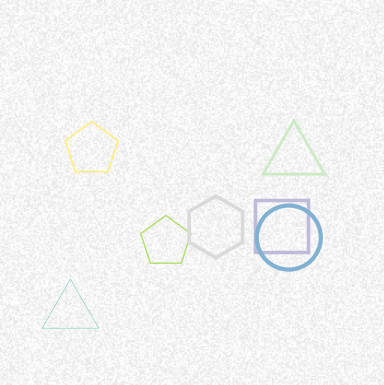[{"shape": "triangle", "thickness": 0.5, "radius": 0.43, "center": [0.183, 0.19]}, {"shape": "square", "thickness": 2.5, "radius": 0.34, "center": [0.731, 0.414]}, {"shape": "circle", "thickness": 3, "radius": 0.42, "center": [0.75, 0.383]}, {"shape": "pentagon", "thickness": 1, "radius": 0.34, "center": [0.431, 0.372]}, {"shape": "hexagon", "thickness": 2.5, "radius": 0.4, "center": [0.561, 0.411]}, {"shape": "triangle", "thickness": 2, "radius": 0.46, "center": [0.763, 0.594]}, {"shape": "pentagon", "thickness": 1, "radius": 0.36, "center": [0.238, 0.612]}]